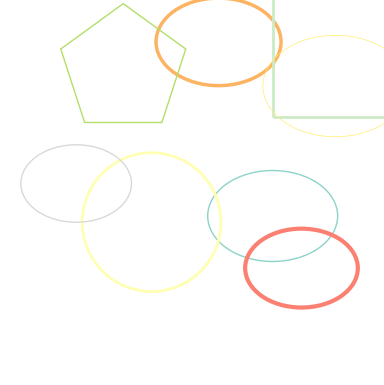[{"shape": "oval", "thickness": 1, "radius": 0.84, "center": [0.708, 0.439]}, {"shape": "circle", "thickness": 2, "radius": 0.9, "center": [0.394, 0.423]}, {"shape": "oval", "thickness": 3, "radius": 0.73, "center": [0.783, 0.304]}, {"shape": "oval", "thickness": 2.5, "radius": 0.81, "center": [0.568, 0.891]}, {"shape": "pentagon", "thickness": 1, "radius": 0.85, "center": [0.32, 0.82]}, {"shape": "oval", "thickness": 1, "radius": 0.72, "center": [0.198, 0.523]}, {"shape": "square", "thickness": 2, "radius": 0.8, "center": [0.869, 0.856]}, {"shape": "oval", "thickness": 0.5, "radius": 0.94, "center": [0.871, 0.777]}]